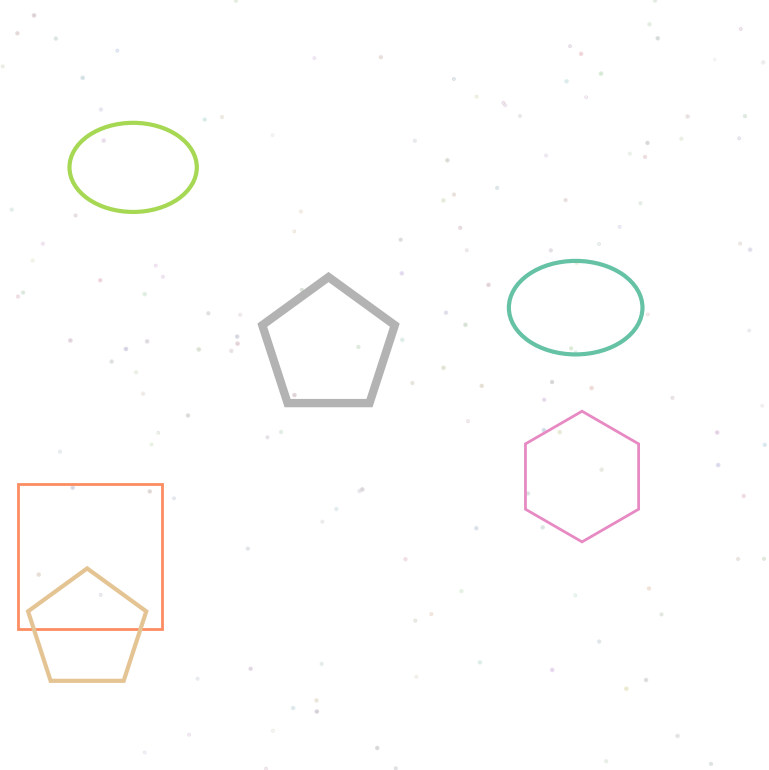[{"shape": "oval", "thickness": 1.5, "radius": 0.43, "center": [0.748, 0.6]}, {"shape": "square", "thickness": 1, "radius": 0.47, "center": [0.117, 0.277]}, {"shape": "hexagon", "thickness": 1, "radius": 0.42, "center": [0.756, 0.381]}, {"shape": "oval", "thickness": 1.5, "radius": 0.41, "center": [0.173, 0.783]}, {"shape": "pentagon", "thickness": 1.5, "radius": 0.4, "center": [0.113, 0.181]}, {"shape": "pentagon", "thickness": 3, "radius": 0.45, "center": [0.427, 0.55]}]